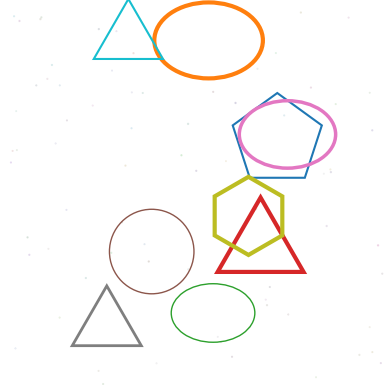[{"shape": "pentagon", "thickness": 1.5, "radius": 0.61, "center": [0.72, 0.637]}, {"shape": "oval", "thickness": 3, "radius": 0.71, "center": [0.542, 0.895]}, {"shape": "oval", "thickness": 1, "radius": 0.54, "center": [0.553, 0.187]}, {"shape": "triangle", "thickness": 3, "radius": 0.64, "center": [0.677, 0.358]}, {"shape": "circle", "thickness": 1, "radius": 0.55, "center": [0.394, 0.347]}, {"shape": "oval", "thickness": 2.5, "radius": 0.63, "center": [0.747, 0.651]}, {"shape": "triangle", "thickness": 2, "radius": 0.52, "center": [0.277, 0.154]}, {"shape": "hexagon", "thickness": 3, "radius": 0.51, "center": [0.645, 0.439]}, {"shape": "triangle", "thickness": 1.5, "radius": 0.52, "center": [0.333, 0.899]}]